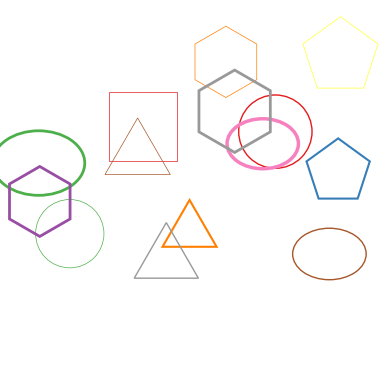[{"shape": "square", "thickness": 0.5, "radius": 0.44, "center": [0.371, 0.672]}, {"shape": "circle", "thickness": 1, "radius": 0.48, "center": [0.715, 0.658]}, {"shape": "pentagon", "thickness": 1.5, "radius": 0.43, "center": [0.878, 0.554]}, {"shape": "circle", "thickness": 0.5, "radius": 0.44, "center": [0.181, 0.393]}, {"shape": "oval", "thickness": 2, "radius": 0.6, "center": [0.1, 0.576]}, {"shape": "hexagon", "thickness": 2, "radius": 0.45, "center": [0.103, 0.477]}, {"shape": "triangle", "thickness": 1.5, "radius": 0.41, "center": [0.492, 0.4]}, {"shape": "hexagon", "thickness": 0.5, "radius": 0.46, "center": [0.587, 0.839]}, {"shape": "pentagon", "thickness": 0.5, "radius": 0.51, "center": [0.884, 0.854]}, {"shape": "oval", "thickness": 1, "radius": 0.48, "center": [0.856, 0.34]}, {"shape": "triangle", "thickness": 0.5, "radius": 0.49, "center": [0.357, 0.596]}, {"shape": "oval", "thickness": 2.5, "radius": 0.46, "center": [0.682, 0.627]}, {"shape": "triangle", "thickness": 1, "radius": 0.48, "center": [0.432, 0.326]}, {"shape": "hexagon", "thickness": 2, "radius": 0.53, "center": [0.609, 0.711]}]